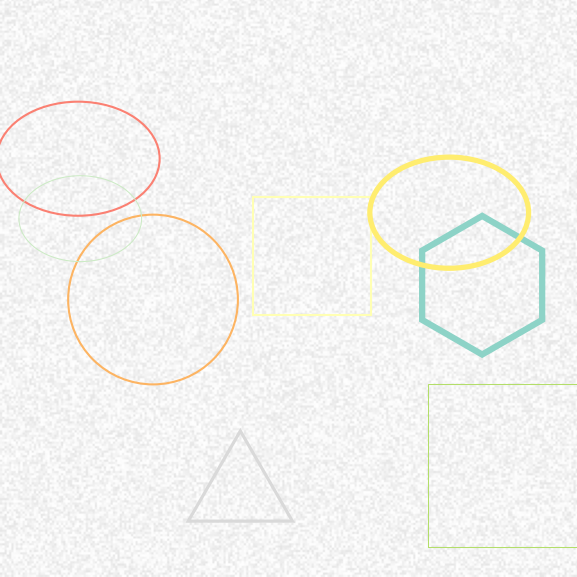[{"shape": "hexagon", "thickness": 3, "radius": 0.6, "center": [0.835, 0.505]}, {"shape": "square", "thickness": 1, "radius": 0.51, "center": [0.54, 0.556]}, {"shape": "oval", "thickness": 1, "radius": 0.71, "center": [0.135, 0.724]}, {"shape": "circle", "thickness": 1, "radius": 0.73, "center": [0.265, 0.48]}, {"shape": "square", "thickness": 0.5, "radius": 0.71, "center": [0.882, 0.193]}, {"shape": "triangle", "thickness": 1.5, "radius": 0.52, "center": [0.416, 0.149]}, {"shape": "oval", "thickness": 0.5, "radius": 0.53, "center": [0.139, 0.621]}, {"shape": "oval", "thickness": 2.5, "radius": 0.69, "center": [0.778, 0.631]}]